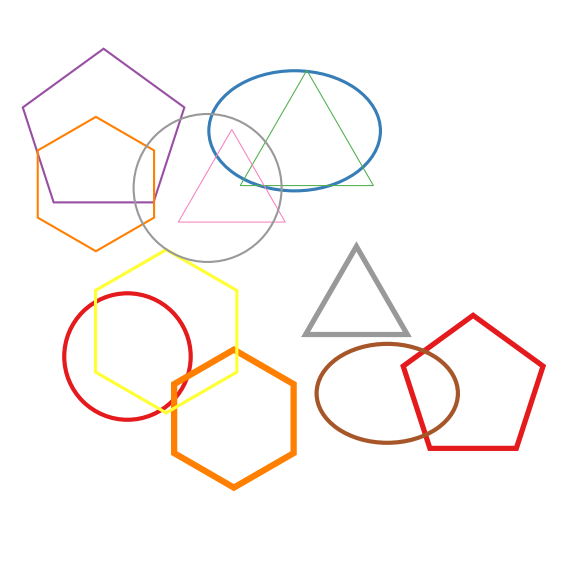[{"shape": "circle", "thickness": 2, "radius": 0.55, "center": [0.221, 0.382]}, {"shape": "pentagon", "thickness": 2.5, "radius": 0.64, "center": [0.819, 0.326]}, {"shape": "oval", "thickness": 1.5, "radius": 0.74, "center": [0.51, 0.773]}, {"shape": "triangle", "thickness": 0.5, "radius": 0.67, "center": [0.531, 0.744]}, {"shape": "pentagon", "thickness": 1, "radius": 0.74, "center": [0.179, 0.768]}, {"shape": "hexagon", "thickness": 3, "radius": 0.6, "center": [0.405, 0.274]}, {"shape": "hexagon", "thickness": 1, "radius": 0.58, "center": [0.166, 0.68]}, {"shape": "hexagon", "thickness": 1.5, "radius": 0.71, "center": [0.288, 0.426]}, {"shape": "oval", "thickness": 2, "radius": 0.61, "center": [0.671, 0.318]}, {"shape": "triangle", "thickness": 0.5, "radius": 0.53, "center": [0.401, 0.668]}, {"shape": "triangle", "thickness": 2.5, "radius": 0.51, "center": [0.617, 0.471]}, {"shape": "circle", "thickness": 1, "radius": 0.64, "center": [0.359, 0.674]}]